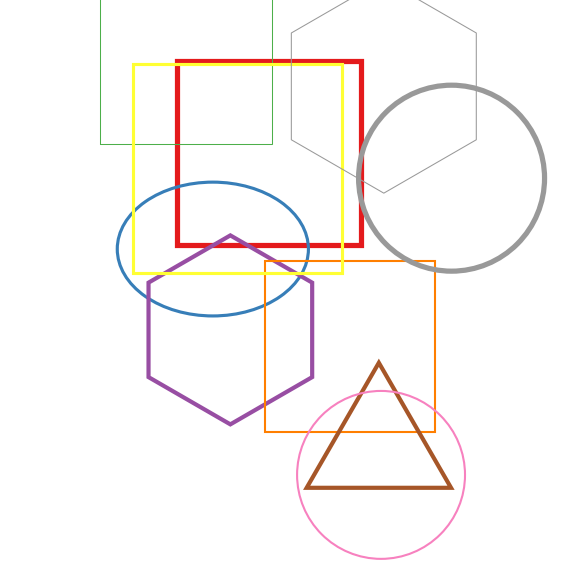[{"shape": "square", "thickness": 2.5, "radius": 0.8, "center": [0.466, 0.735]}, {"shape": "oval", "thickness": 1.5, "radius": 0.83, "center": [0.369, 0.568]}, {"shape": "square", "thickness": 0.5, "radius": 0.75, "center": [0.322, 0.899]}, {"shape": "hexagon", "thickness": 2, "radius": 0.82, "center": [0.399, 0.428]}, {"shape": "square", "thickness": 1, "radius": 0.74, "center": [0.606, 0.399]}, {"shape": "square", "thickness": 1.5, "radius": 0.91, "center": [0.41, 0.708]}, {"shape": "triangle", "thickness": 2, "radius": 0.72, "center": [0.656, 0.227]}, {"shape": "circle", "thickness": 1, "radius": 0.73, "center": [0.66, 0.177]}, {"shape": "circle", "thickness": 2.5, "radius": 0.81, "center": [0.782, 0.691]}, {"shape": "hexagon", "thickness": 0.5, "radius": 0.92, "center": [0.665, 0.85]}]